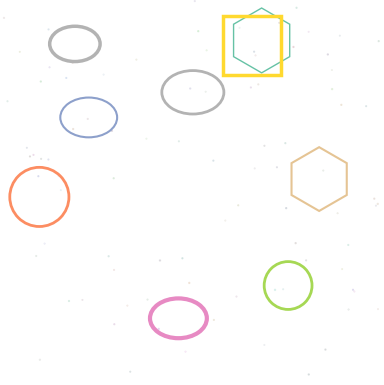[{"shape": "hexagon", "thickness": 1, "radius": 0.42, "center": [0.68, 0.895]}, {"shape": "circle", "thickness": 2, "radius": 0.38, "center": [0.102, 0.489]}, {"shape": "oval", "thickness": 1.5, "radius": 0.37, "center": [0.23, 0.695]}, {"shape": "oval", "thickness": 3, "radius": 0.37, "center": [0.463, 0.173]}, {"shape": "circle", "thickness": 2, "radius": 0.31, "center": [0.748, 0.258]}, {"shape": "square", "thickness": 2.5, "radius": 0.38, "center": [0.655, 0.881]}, {"shape": "hexagon", "thickness": 1.5, "radius": 0.41, "center": [0.829, 0.535]}, {"shape": "oval", "thickness": 2.5, "radius": 0.33, "center": [0.195, 0.886]}, {"shape": "oval", "thickness": 2, "radius": 0.4, "center": [0.501, 0.76]}]